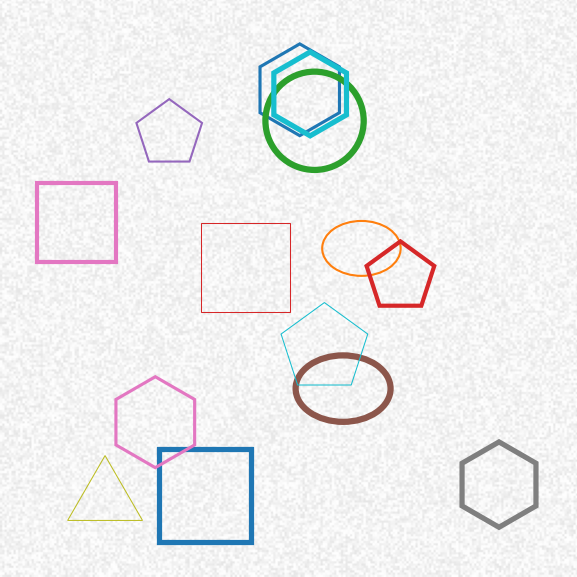[{"shape": "square", "thickness": 2.5, "radius": 0.4, "center": [0.355, 0.141]}, {"shape": "hexagon", "thickness": 1.5, "radius": 0.4, "center": [0.519, 0.844]}, {"shape": "oval", "thickness": 1, "radius": 0.34, "center": [0.626, 0.569]}, {"shape": "circle", "thickness": 3, "radius": 0.43, "center": [0.545, 0.79]}, {"shape": "square", "thickness": 0.5, "radius": 0.39, "center": [0.425, 0.536]}, {"shape": "pentagon", "thickness": 2, "radius": 0.31, "center": [0.693, 0.52]}, {"shape": "pentagon", "thickness": 1, "radius": 0.3, "center": [0.293, 0.768]}, {"shape": "oval", "thickness": 3, "radius": 0.41, "center": [0.594, 0.326]}, {"shape": "square", "thickness": 2, "radius": 0.34, "center": [0.133, 0.613]}, {"shape": "hexagon", "thickness": 1.5, "radius": 0.39, "center": [0.269, 0.268]}, {"shape": "hexagon", "thickness": 2.5, "radius": 0.37, "center": [0.864, 0.16]}, {"shape": "triangle", "thickness": 0.5, "radius": 0.37, "center": [0.182, 0.135]}, {"shape": "pentagon", "thickness": 0.5, "radius": 0.39, "center": [0.562, 0.396]}, {"shape": "hexagon", "thickness": 2.5, "radius": 0.36, "center": [0.537, 0.837]}]